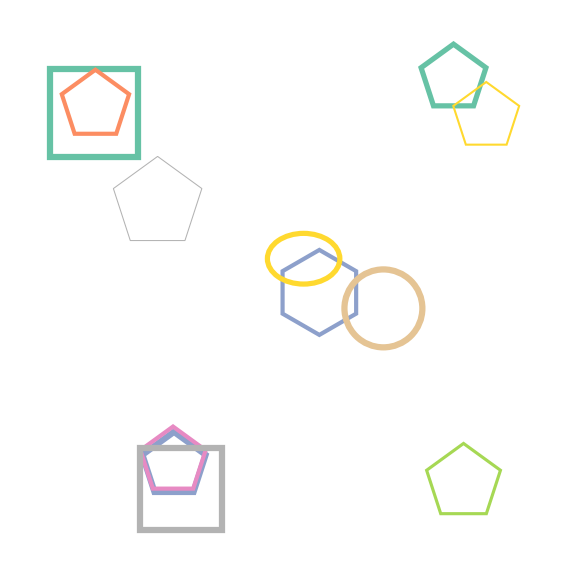[{"shape": "pentagon", "thickness": 2.5, "radius": 0.3, "center": [0.785, 0.864]}, {"shape": "square", "thickness": 3, "radius": 0.38, "center": [0.163, 0.803]}, {"shape": "pentagon", "thickness": 2, "radius": 0.31, "center": [0.165, 0.817]}, {"shape": "pentagon", "thickness": 3, "radius": 0.29, "center": [0.301, 0.194]}, {"shape": "hexagon", "thickness": 2, "radius": 0.37, "center": [0.553, 0.493]}, {"shape": "pentagon", "thickness": 2, "radius": 0.3, "center": [0.3, 0.201]}, {"shape": "pentagon", "thickness": 1.5, "radius": 0.34, "center": [0.803, 0.164]}, {"shape": "pentagon", "thickness": 1, "radius": 0.3, "center": [0.842, 0.797]}, {"shape": "oval", "thickness": 2.5, "radius": 0.31, "center": [0.526, 0.551]}, {"shape": "circle", "thickness": 3, "radius": 0.34, "center": [0.664, 0.465]}, {"shape": "pentagon", "thickness": 0.5, "radius": 0.4, "center": [0.273, 0.648]}, {"shape": "square", "thickness": 3, "radius": 0.36, "center": [0.313, 0.153]}]